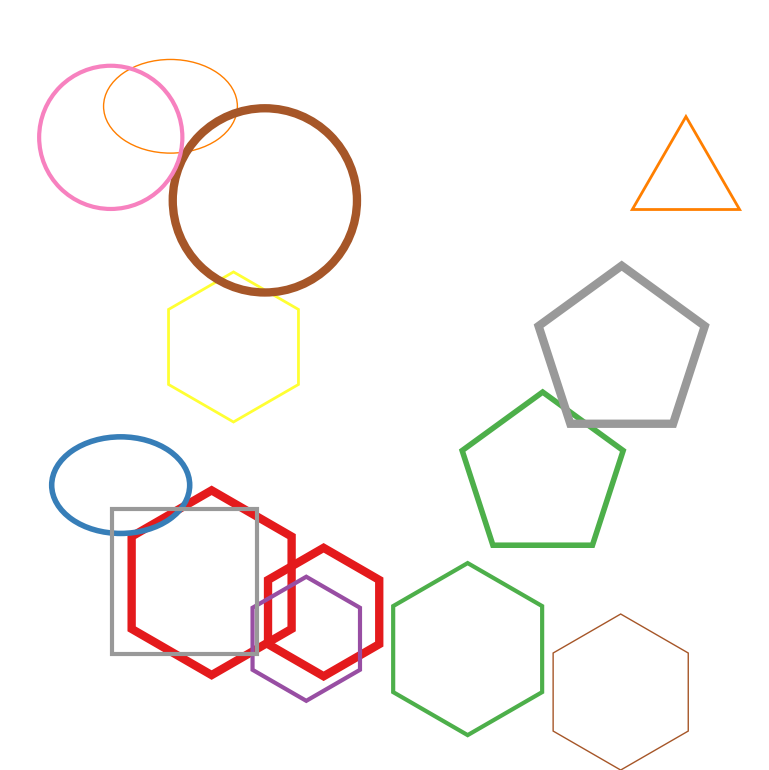[{"shape": "hexagon", "thickness": 3, "radius": 0.6, "center": [0.275, 0.243]}, {"shape": "hexagon", "thickness": 3, "radius": 0.42, "center": [0.42, 0.205]}, {"shape": "oval", "thickness": 2, "radius": 0.45, "center": [0.157, 0.37]}, {"shape": "hexagon", "thickness": 1.5, "radius": 0.56, "center": [0.607, 0.157]}, {"shape": "pentagon", "thickness": 2, "radius": 0.55, "center": [0.705, 0.381]}, {"shape": "hexagon", "thickness": 1.5, "radius": 0.4, "center": [0.398, 0.17]}, {"shape": "triangle", "thickness": 1, "radius": 0.4, "center": [0.891, 0.768]}, {"shape": "oval", "thickness": 0.5, "radius": 0.43, "center": [0.221, 0.862]}, {"shape": "hexagon", "thickness": 1, "radius": 0.49, "center": [0.303, 0.549]}, {"shape": "hexagon", "thickness": 0.5, "radius": 0.51, "center": [0.806, 0.101]}, {"shape": "circle", "thickness": 3, "radius": 0.6, "center": [0.344, 0.74]}, {"shape": "circle", "thickness": 1.5, "radius": 0.46, "center": [0.144, 0.822]}, {"shape": "square", "thickness": 1.5, "radius": 0.47, "center": [0.239, 0.245]}, {"shape": "pentagon", "thickness": 3, "radius": 0.57, "center": [0.807, 0.541]}]